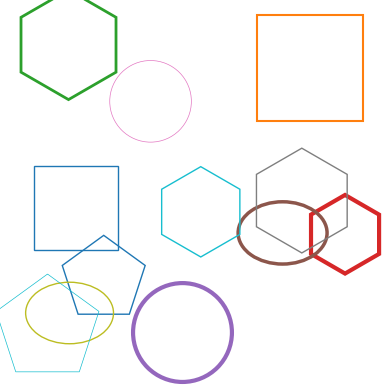[{"shape": "square", "thickness": 1, "radius": 0.54, "center": [0.198, 0.459]}, {"shape": "pentagon", "thickness": 1, "radius": 0.57, "center": [0.269, 0.275]}, {"shape": "square", "thickness": 1.5, "radius": 0.69, "center": [0.804, 0.823]}, {"shape": "hexagon", "thickness": 2, "radius": 0.71, "center": [0.178, 0.884]}, {"shape": "hexagon", "thickness": 3, "radius": 0.51, "center": [0.896, 0.392]}, {"shape": "circle", "thickness": 3, "radius": 0.64, "center": [0.474, 0.136]}, {"shape": "oval", "thickness": 2.5, "radius": 0.58, "center": [0.734, 0.395]}, {"shape": "circle", "thickness": 0.5, "radius": 0.53, "center": [0.391, 0.737]}, {"shape": "hexagon", "thickness": 1, "radius": 0.68, "center": [0.784, 0.479]}, {"shape": "oval", "thickness": 1, "radius": 0.57, "center": [0.181, 0.187]}, {"shape": "hexagon", "thickness": 1, "radius": 0.59, "center": [0.521, 0.45]}, {"shape": "pentagon", "thickness": 0.5, "radius": 0.7, "center": [0.123, 0.148]}]